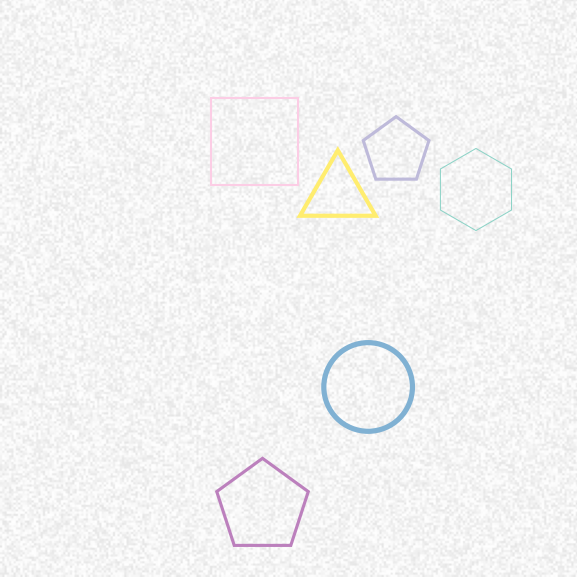[{"shape": "hexagon", "thickness": 0.5, "radius": 0.36, "center": [0.824, 0.671]}, {"shape": "pentagon", "thickness": 1.5, "radius": 0.3, "center": [0.686, 0.737]}, {"shape": "circle", "thickness": 2.5, "radius": 0.38, "center": [0.637, 0.329]}, {"shape": "square", "thickness": 1, "radius": 0.37, "center": [0.441, 0.754]}, {"shape": "pentagon", "thickness": 1.5, "radius": 0.42, "center": [0.455, 0.122]}, {"shape": "triangle", "thickness": 2, "radius": 0.38, "center": [0.585, 0.663]}]